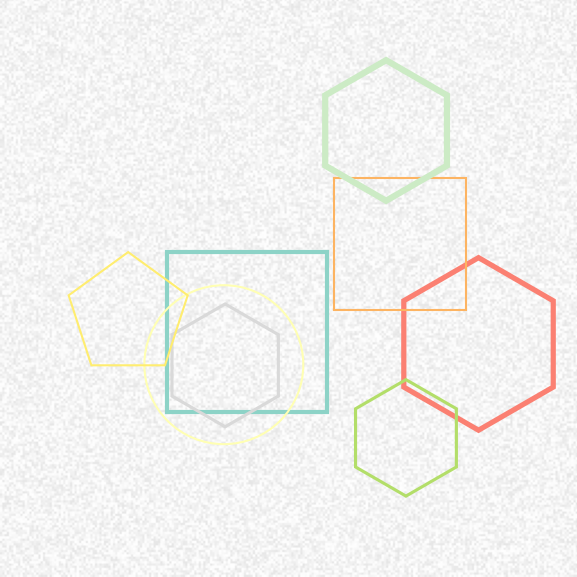[{"shape": "square", "thickness": 2, "radius": 0.69, "center": [0.428, 0.425]}, {"shape": "circle", "thickness": 1, "radius": 0.69, "center": [0.388, 0.368]}, {"shape": "hexagon", "thickness": 2.5, "radius": 0.75, "center": [0.829, 0.404]}, {"shape": "square", "thickness": 1, "radius": 0.57, "center": [0.692, 0.577]}, {"shape": "hexagon", "thickness": 1.5, "radius": 0.5, "center": [0.703, 0.241]}, {"shape": "hexagon", "thickness": 1.5, "radius": 0.53, "center": [0.39, 0.366]}, {"shape": "hexagon", "thickness": 3, "radius": 0.61, "center": [0.669, 0.773]}, {"shape": "pentagon", "thickness": 1, "radius": 0.54, "center": [0.222, 0.454]}]